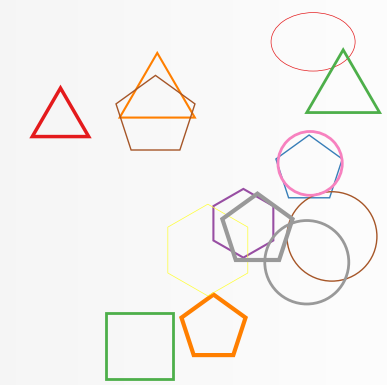[{"shape": "triangle", "thickness": 2.5, "radius": 0.42, "center": [0.156, 0.687]}, {"shape": "oval", "thickness": 0.5, "radius": 0.54, "center": [0.808, 0.891]}, {"shape": "pentagon", "thickness": 1, "radius": 0.45, "center": [0.798, 0.559]}, {"shape": "triangle", "thickness": 2, "radius": 0.54, "center": [0.886, 0.762]}, {"shape": "square", "thickness": 2, "radius": 0.43, "center": [0.359, 0.102]}, {"shape": "hexagon", "thickness": 1.5, "radius": 0.45, "center": [0.628, 0.42]}, {"shape": "triangle", "thickness": 1.5, "radius": 0.56, "center": [0.406, 0.751]}, {"shape": "pentagon", "thickness": 3, "radius": 0.43, "center": [0.551, 0.148]}, {"shape": "hexagon", "thickness": 0.5, "radius": 0.6, "center": [0.536, 0.351]}, {"shape": "pentagon", "thickness": 1, "radius": 0.54, "center": [0.401, 0.697]}, {"shape": "circle", "thickness": 1, "radius": 0.58, "center": [0.857, 0.386]}, {"shape": "circle", "thickness": 2, "radius": 0.41, "center": [0.8, 0.576]}, {"shape": "pentagon", "thickness": 3, "radius": 0.48, "center": [0.664, 0.402]}, {"shape": "circle", "thickness": 2, "radius": 0.54, "center": [0.792, 0.319]}]